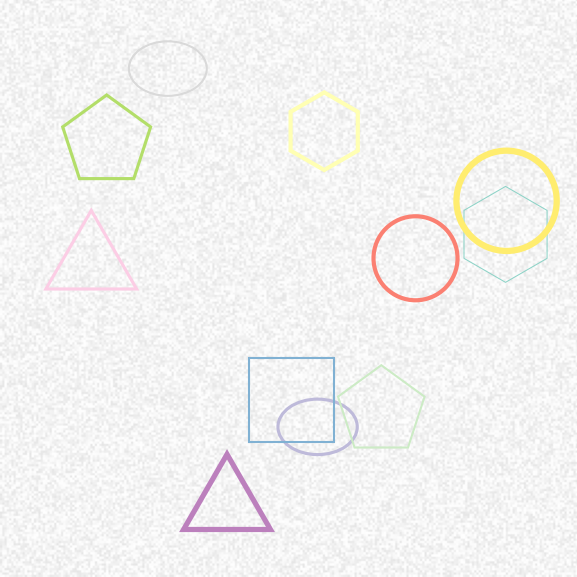[{"shape": "hexagon", "thickness": 0.5, "radius": 0.42, "center": [0.875, 0.593]}, {"shape": "hexagon", "thickness": 2, "radius": 0.34, "center": [0.561, 0.772]}, {"shape": "oval", "thickness": 1.5, "radius": 0.34, "center": [0.55, 0.26]}, {"shape": "circle", "thickness": 2, "radius": 0.36, "center": [0.72, 0.552]}, {"shape": "square", "thickness": 1, "radius": 0.37, "center": [0.505, 0.307]}, {"shape": "pentagon", "thickness": 1.5, "radius": 0.4, "center": [0.185, 0.755]}, {"shape": "triangle", "thickness": 1.5, "radius": 0.45, "center": [0.158, 0.544]}, {"shape": "oval", "thickness": 1, "radius": 0.34, "center": [0.291, 0.88]}, {"shape": "triangle", "thickness": 2.5, "radius": 0.43, "center": [0.393, 0.126]}, {"shape": "pentagon", "thickness": 1, "radius": 0.39, "center": [0.66, 0.288]}, {"shape": "circle", "thickness": 3, "radius": 0.43, "center": [0.877, 0.651]}]